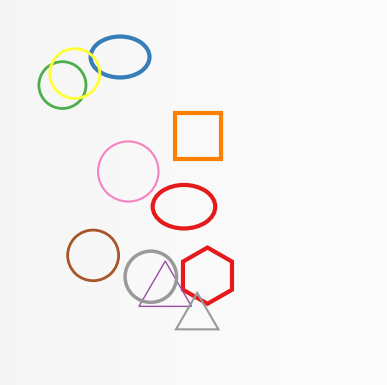[{"shape": "hexagon", "thickness": 3, "radius": 0.37, "center": [0.535, 0.284]}, {"shape": "oval", "thickness": 3, "radius": 0.4, "center": [0.475, 0.463]}, {"shape": "oval", "thickness": 3, "radius": 0.38, "center": [0.31, 0.852]}, {"shape": "circle", "thickness": 2, "radius": 0.3, "center": [0.161, 0.779]}, {"shape": "triangle", "thickness": 1, "radius": 0.39, "center": [0.426, 0.243]}, {"shape": "square", "thickness": 3, "radius": 0.29, "center": [0.511, 0.647]}, {"shape": "circle", "thickness": 2, "radius": 0.32, "center": [0.193, 0.809]}, {"shape": "circle", "thickness": 2, "radius": 0.33, "center": [0.24, 0.337]}, {"shape": "circle", "thickness": 1.5, "radius": 0.39, "center": [0.331, 0.555]}, {"shape": "circle", "thickness": 2.5, "radius": 0.33, "center": [0.389, 0.281]}, {"shape": "triangle", "thickness": 1.5, "radius": 0.32, "center": [0.509, 0.176]}]